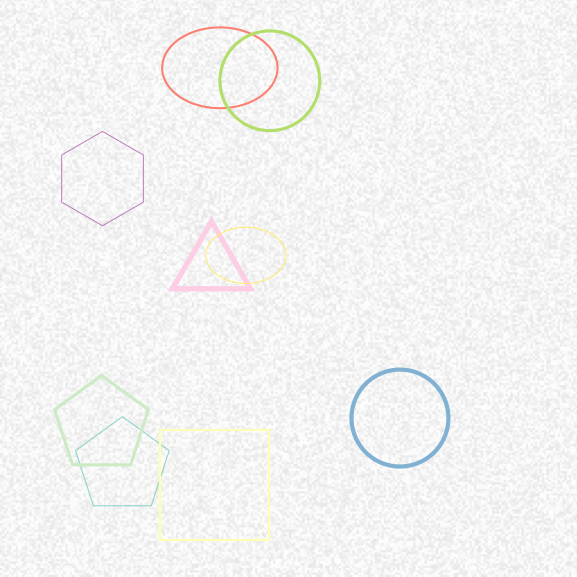[{"shape": "pentagon", "thickness": 0.5, "radius": 0.43, "center": [0.212, 0.192]}, {"shape": "square", "thickness": 1, "radius": 0.48, "center": [0.371, 0.159]}, {"shape": "oval", "thickness": 1, "radius": 0.5, "center": [0.381, 0.882]}, {"shape": "circle", "thickness": 2, "radius": 0.42, "center": [0.693, 0.275]}, {"shape": "circle", "thickness": 1.5, "radius": 0.43, "center": [0.467, 0.859]}, {"shape": "triangle", "thickness": 2.5, "radius": 0.39, "center": [0.366, 0.538]}, {"shape": "hexagon", "thickness": 0.5, "radius": 0.41, "center": [0.178, 0.69]}, {"shape": "pentagon", "thickness": 1.5, "radius": 0.43, "center": [0.176, 0.263]}, {"shape": "oval", "thickness": 0.5, "radius": 0.35, "center": [0.426, 0.557]}]